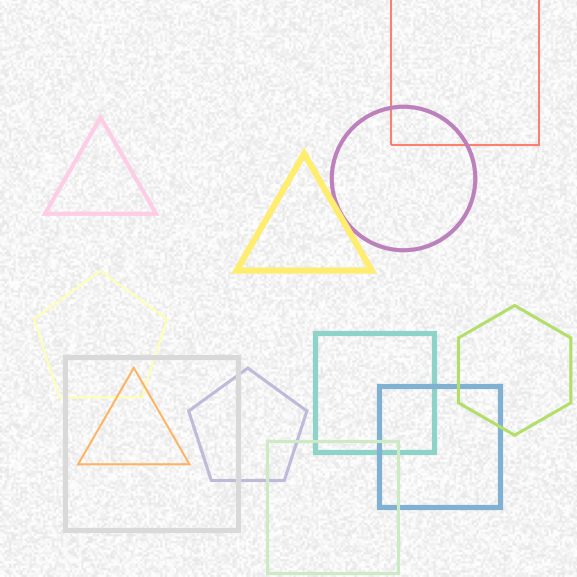[{"shape": "square", "thickness": 2.5, "radius": 0.51, "center": [0.649, 0.32]}, {"shape": "pentagon", "thickness": 1, "radius": 0.61, "center": [0.174, 0.409]}, {"shape": "pentagon", "thickness": 1.5, "radius": 0.54, "center": [0.429, 0.254]}, {"shape": "square", "thickness": 1, "radius": 0.64, "center": [0.806, 0.877]}, {"shape": "square", "thickness": 2.5, "radius": 0.52, "center": [0.76, 0.227]}, {"shape": "triangle", "thickness": 1, "radius": 0.56, "center": [0.232, 0.251]}, {"shape": "hexagon", "thickness": 1.5, "radius": 0.56, "center": [0.891, 0.358]}, {"shape": "triangle", "thickness": 2, "radius": 0.56, "center": [0.174, 0.685]}, {"shape": "square", "thickness": 2.5, "radius": 0.75, "center": [0.262, 0.231]}, {"shape": "circle", "thickness": 2, "radius": 0.62, "center": [0.699, 0.69]}, {"shape": "square", "thickness": 1.5, "radius": 0.57, "center": [0.576, 0.121]}, {"shape": "triangle", "thickness": 3, "radius": 0.68, "center": [0.527, 0.598]}]